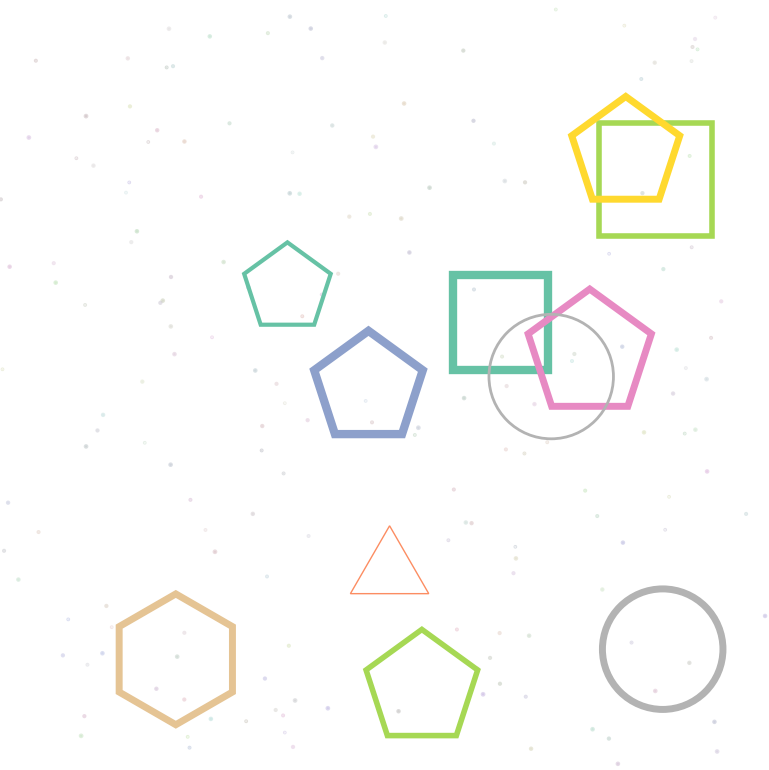[{"shape": "pentagon", "thickness": 1.5, "radius": 0.3, "center": [0.373, 0.626]}, {"shape": "square", "thickness": 3, "radius": 0.31, "center": [0.65, 0.581]}, {"shape": "triangle", "thickness": 0.5, "radius": 0.29, "center": [0.506, 0.258]}, {"shape": "pentagon", "thickness": 3, "radius": 0.37, "center": [0.479, 0.496]}, {"shape": "pentagon", "thickness": 2.5, "radius": 0.42, "center": [0.766, 0.54]}, {"shape": "pentagon", "thickness": 2, "radius": 0.38, "center": [0.548, 0.106]}, {"shape": "square", "thickness": 2, "radius": 0.37, "center": [0.851, 0.767]}, {"shape": "pentagon", "thickness": 2.5, "radius": 0.37, "center": [0.813, 0.801]}, {"shape": "hexagon", "thickness": 2.5, "radius": 0.42, "center": [0.228, 0.144]}, {"shape": "circle", "thickness": 2.5, "radius": 0.39, "center": [0.861, 0.157]}, {"shape": "circle", "thickness": 1, "radius": 0.4, "center": [0.716, 0.511]}]